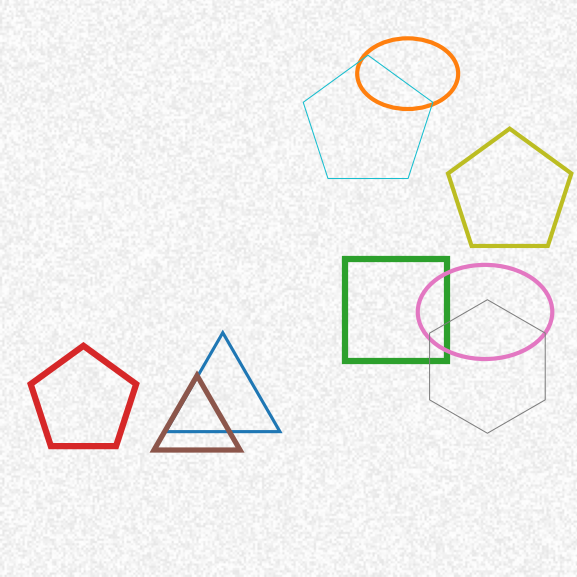[{"shape": "triangle", "thickness": 1.5, "radius": 0.57, "center": [0.386, 0.309]}, {"shape": "oval", "thickness": 2, "radius": 0.44, "center": [0.706, 0.872]}, {"shape": "square", "thickness": 3, "radius": 0.44, "center": [0.686, 0.462]}, {"shape": "pentagon", "thickness": 3, "radius": 0.48, "center": [0.144, 0.304]}, {"shape": "triangle", "thickness": 2.5, "radius": 0.43, "center": [0.341, 0.263]}, {"shape": "oval", "thickness": 2, "radius": 0.58, "center": [0.84, 0.459]}, {"shape": "hexagon", "thickness": 0.5, "radius": 0.58, "center": [0.844, 0.365]}, {"shape": "pentagon", "thickness": 2, "radius": 0.56, "center": [0.883, 0.664]}, {"shape": "pentagon", "thickness": 0.5, "radius": 0.59, "center": [0.637, 0.785]}]